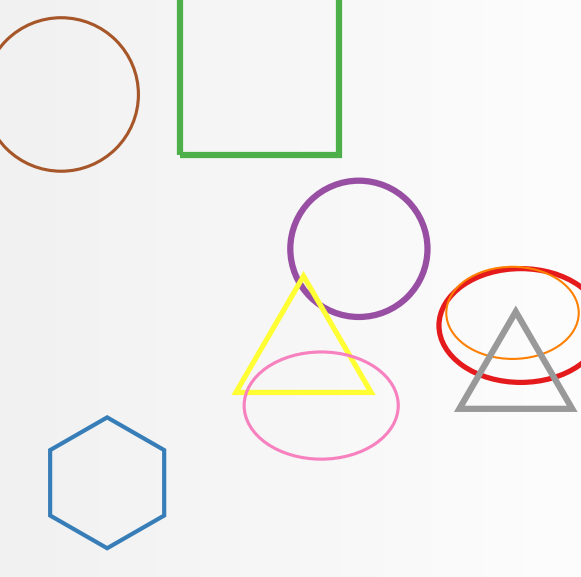[{"shape": "oval", "thickness": 2.5, "radius": 0.7, "center": [0.896, 0.435]}, {"shape": "hexagon", "thickness": 2, "radius": 0.57, "center": [0.184, 0.163]}, {"shape": "square", "thickness": 3, "radius": 0.68, "center": [0.446, 0.866]}, {"shape": "circle", "thickness": 3, "radius": 0.59, "center": [0.617, 0.568]}, {"shape": "oval", "thickness": 1, "radius": 0.57, "center": [0.882, 0.457]}, {"shape": "triangle", "thickness": 2.5, "radius": 0.67, "center": [0.522, 0.387]}, {"shape": "circle", "thickness": 1.5, "radius": 0.66, "center": [0.105, 0.836]}, {"shape": "oval", "thickness": 1.5, "radius": 0.66, "center": [0.553, 0.297]}, {"shape": "triangle", "thickness": 3, "radius": 0.56, "center": [0.887, 0.347]}]